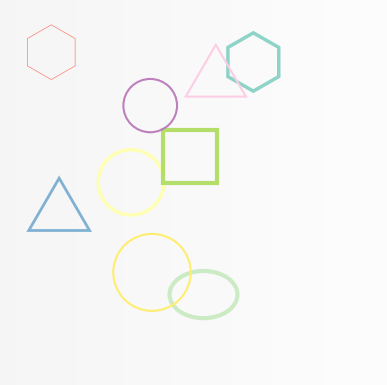[{"shape": "hexagon", "thickness": 2.5, "radius": 0.38, "center": [0.654, 0.839]}, {"shape": "circle", "thickness": 2.5, "radius": 0.42, "center": [0.338, 0.526]}, {"shape": "hexagon", "thickness": 0.5, "radius": 0.36, "center": [0.132, 0.864]}, {"shape": "triangle", "thickness": 2, "radius": 0.45, "center": [0.153, 0.447]}, {"shape": "square", "thickness": 3, "radius": 0.35, "center": [0.49, 0.593]}, {"shape": "triangle", "thickness": 1.5, "radius": 0.45, "center": [0.557, 0.794]}, {"shape": "circle", "thickness": 1.5, "radius": 0.35, "center": [0.388, 0.726]}, {"shape": "oval", "thickness": 3, "radius": 0.44, "center": [0.525, 0.235]}, {"shape": "circle", "thickness": 1.5, "radius": 0.5, "center": [0.392, 0.293]}]